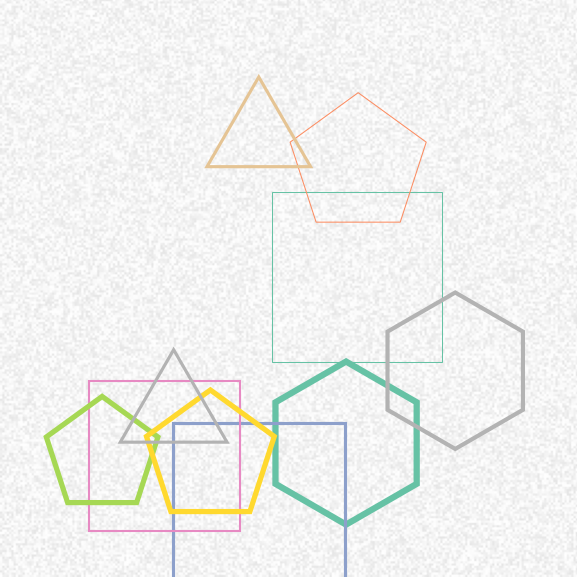[{"shape": "square", "thickness": 0.5, "radius": 0.74, "center": [0.618, 0.52]}, {"shape": "hexagon", "thickness": 3, "radius": 0.71, "center": [0.599, 0.232]}, {"shape": "pentagon", "thickness": 0.5, "radius": 0.62, "center": [0.62, 0.715]}, {"shape": "square", "thickness": 1.5, "radius": 0.74, "center": [0.449, 0.118]}, {"shape": "square", "thickness": 1, "radius": 0.65, "center": [0.285, 0.21]}, {"shape": "pentagon", "thickness": 2.5, "radius": 0.51, "center": [0.177, 0.211]}, {"shape": "pentagon", "thickness": 2.5, "radius": 0.58, "center": [0.364, 0.207]}, {"shape": "triangle", "thickness": 1.5, "radius": 0.52, "center": [0.448, 0.762]}, {"shape": "triangle", "thickness": 1.5, "radius": 0.53, "center": [0.301, 0.287]}, {"shape": "hexagon", "thickness": 2, "radius": 0.68, "center": [0.788, 0.357]}]